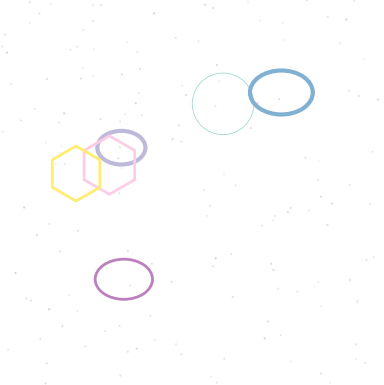[{"shape": "circle", "thickness": 0.5, "radius": 0.4, "center": [0.579, 0.73]}, {"shape": "oval", "thickness": 3, "radius": 0.31, "center": [0.315, 0.616]}, {"shape": "oval", "thickness": 3, "radius": 0.41, "center": [0.731, 0.76]}, {"shape": "hexagon", "thickness": 2, "radius": 0.38, "center": [0.284, 0.571]}, {"shape": "oval", "thickness": 2, "radius": 0.37, "center": [0.322, 0.275]}, {"shape": "hexagon", "thickness": 2, "radius": 0.36, "center": [0.198, 0.549]}]